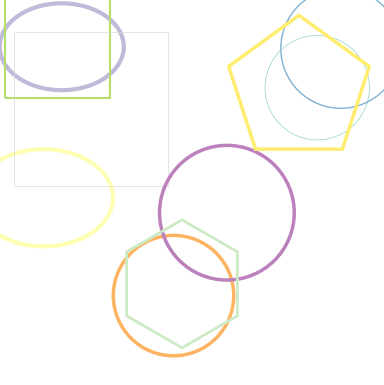[{"shape": "circle", "thickness": 0.5, "radius": 0.68, "center": [0.824, 0.772]}, {"shape": "oval", "thickness": 3, "radius": 0.9, "center": [0.113, 0.486]}, {"shape": "oval", "thickness": 3, "radius": 0.81, "center": [0.16, 0.879]}, {"shape": "circle", "thickness": 1, "radius": 0.78, "center": [0.885, 0.875]}, {"shape": "circle", "thickness": 2.5, "radius": 0.78, "center": [0.451, 0.232]}, {"shape": "square", "thickness": 1.5, "radius": 0.68, "center": [0.15, 0.88]}, {"shape": "square", "thickness": 0.5, "radius": 1.0, "center": [0.236, 0.717]}, {"shape": "circle", "thickness": 2.5, "radius": 0.87, "center": [0.589, 0.447]}, {"shape": "hexagon", "thickness": 2, "radius": 0.83, "center": [0.473, 0.263]}, {"shape": "pentagon", "thickness": 2.5, "radius": 0.96, "center": [0.777, 0.768]}]